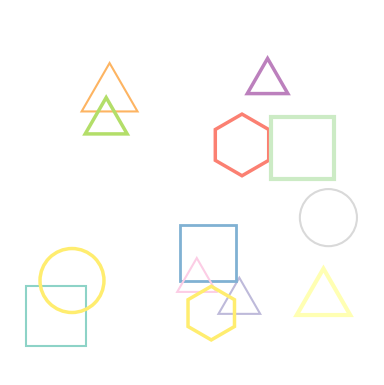[{"shape": "square", "thickness": 1.5, "radius": 0.39, "center": [0.145, 0.18]}, {"shape": "triangle", "thickness": 3, "radius": 0.4, "center": [0.84, 0.222]}, {"shape": "triangle", "thickness": 1.5, "radius": 0.31, "center": [0.622, 0.216]}, {"shape": "hexagon", "thickness": 2.5, "radius": 0.4, "center": [0.629, 0.624]}, {"shape": "square", "thickness": 2, "radius": 0.37, "center": [0.54, 0.343]}, {"shape": "triangle", "thickness": 1.5, "radius": 0.42, "center": [0.285, 0.752]}, {"shape": "triangle", "thickness": 2.5, "radius": 0.31, "center": [0.276, 0.684]}, {"shape": "triangle", "thickness": 1.5, "radius": 0.29, "center": [0.511, 0.271]}, {"shape": "circle", "thickness": 1.5, "radius": 0.37, "center": [0.853, 0.435]}, {"shape": "triangle", "thickness": 2.5, "radius": 0.3, "center": [0.695, 0.787]}, {"shape": "square", "thickness": 3, "radius": 0.41, "center": [0.785, 0.615]}, {"shape": "hexagon", "thickness": 2.5, "radius": 0.35, "center": [0.549, 0.187]}, {"shape": "circle", "thickness": 2.5, "radius": 0.42, "center": [0.187, 0.271]}]